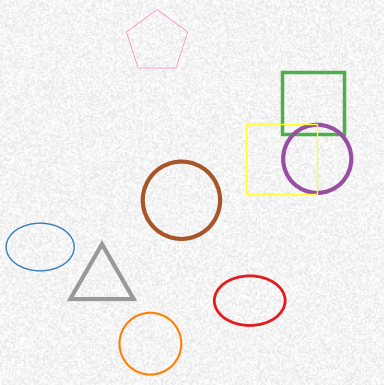[{"shape": "oval", "thickness": 2, "radius": 0.46, "center": [0.649, 0.219]}, {"shape": "oval", "thickness": 1, "radius": 0.44, "center": [0.104, 0.358]}, {"shape": "square", "thickness": 2.5, "radius": 0.4, "center": [0.814, 0.733]}, {"shape": "circle", "thickness": 3, "radius": 0.44, "center": [0.824, 0.587]}, {"shape": "circle", "thickness": 1.5, "radius": 0.4, "center": [0.391, 0.107]}, {"shape": "square", "thickness": 1, "radius": 0.46, "center": [0.731, 0.586]}, {"shape": "circle", "thickness": 3, "radius": 0.5, "center": [0.471, 0.48]}, {"shape": "pentagon", "thickness": 0.5, "radius": 0.42, "center": [0.408, 0.891]}, {"shape": "triangle", "thickness": 3, "radius": 0.48, "center": [0.265, 0.271]}]